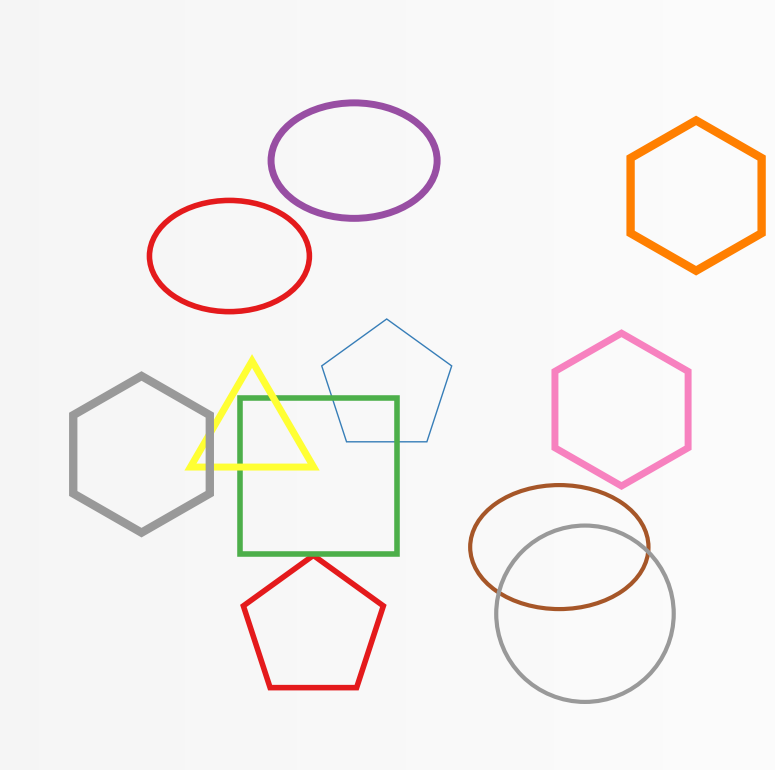[{"shape": "oval", "thickness": 2, "radius": 0.52, "center": [0.296, 0.667]}, {"shape": "pentagon", "thickness": 2, "radius": 0.47, "center": [0.404, 0.184]}, {"shape": "pentagon", "thickness": 0.5, "radius": 0.44, "center": [0.499, 0.498]}, {"shape": "square", "thickness": 2, "radius": 0.51, "center": [0.411, 0.382]}, {"shape": "oval", "thickness": 2.5, "radius": 0.54, "center": [0.457, 0.791]}, {"shape": "hexagon", "thickness": 3, "radius": 0.49, "center": [0.898, 0.746]}, {"shape": "triangle", "thickness": 2.5, "radius": 0.46, "center": [0.325, 0.439]}, {"shape": "oval", "thickness": 1.5, "radius": 0.58, "center": [0.722, 0.29]}, {"shape": "hexagon", "thickness": 2.5, "radius": 0.5, "center": [0.802, 0.468]}, {"shape": "hexagon", "thickness": 3, "radius": 0.51, "center": [0.183, 0.41]}, {"shape": "circle", "thickness": 1.5, "radius": 0.57, "center": [0.755, 0.203]}]